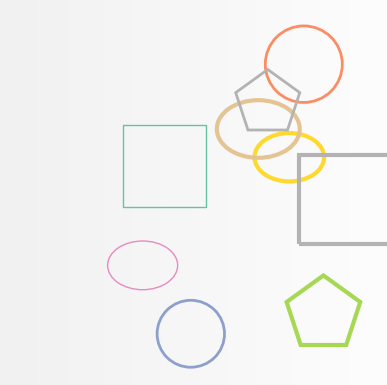[{"shape": "square", "thickness": 1, "radius": 0.53, "center": [0.424, 0.569]}, {"shape": "circle", "thickness": 2, "radius": 0.5, "center": [0.784, 0.833]}, {"shape": "circle", "thickness": 2, "radius": 0.43, "center": [0.492, 0.133]}, {"shape": "oval", "thickness": 1, "radius": 0.45, "center": [0.368, 0.311]}, {"shape": "pentagon", "thickness": 3, "radius": 0.5, "center": [0.835, 0.185]}, {"shape": "oval", "thickness": 3, "radius": 0.45, "center": [0.747, 0.592]}, {"shape": "oval", "thickness": 3, "radius": 0.53, "center": [0.667, 0.665]}, {"shape": "square", "thickness": 3, "radius": 0.58, "center": [0.888, 0.481]}, {"shape": "pentagon", "thickness": 2, "radius": 0.43, "center": [0.691, 0.733]}]